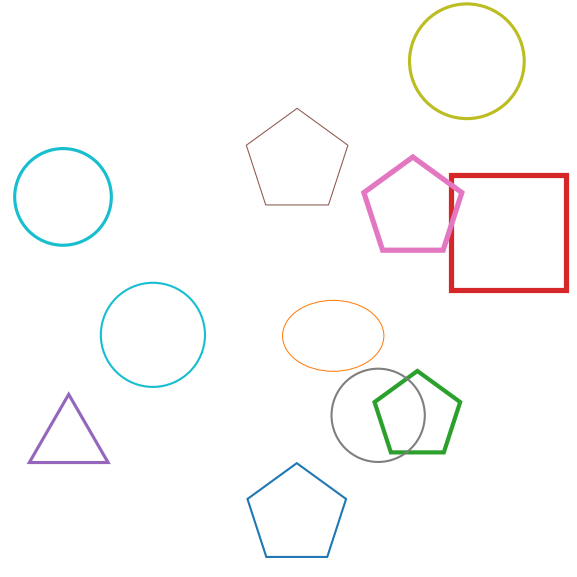[{"shape": "pentagon", "thickness": 1, "radius": 0.45, "center": [0.514, 0.107]}, {"shape": "oval", "thickness": 0.5, "radius": 0.44, "center": [0.577, 0.418]}, {"shape": "pentagon", "thickness": 2, "radius": 0.39, "center": [0.723, 0.279]}, {"shape": "square", "thickness": 2.5, "radius": 0.5, "center": [0.881, 0.597]}, {"shape": "triangle", "thickness": 1.5, "radius": 0.39, "center": [0.119, 0.238]}, {"shape": "pentagon", "thickness": 0.5, "radius": 0.46, "center": [0.514, 0.719]}, {"shape": "pentagon", "thickness": 2.5, "radius": 0.45, "center": [0.715, 0.638]}, {"shape": "circle", "thickness": 1, "radius": 0.4, "center": [0.655, 0.28]}, {"shape": "circle", "thickness": 1.5, "radius": 0.5, "center": [0.808, 0.893]}, {"shape": "circle", "thickness": 1.5, "radius": 0.42, "center": [0.109, 0.658]}, {"shape": "circle", "thickness": 1, "radius": 0.45, "center": [0.265, 0.419]}]